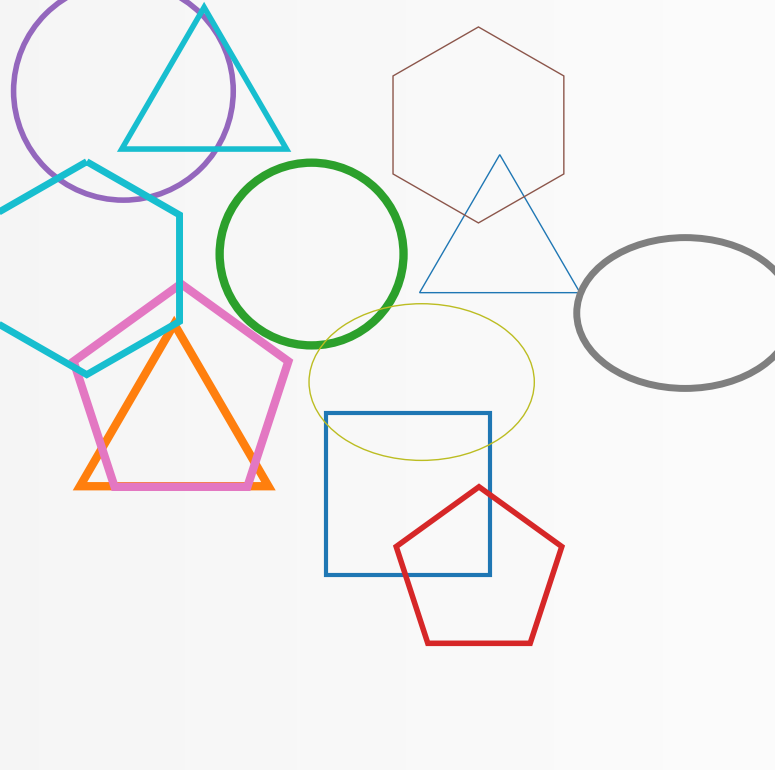[{"shape": "square", "thickness": 1.5, "radius": 0.53, "center": [0.526, 0.358]}, {"shape": "triangle", "thickness": 0.5, "radius": 0.6, "center": [0.645, 0.68]}, {"shape": "triangle", "thickness": 3, "radius": 0.7, "center": [0.225, 0.439]}, {"shape": "circle", "thickness": 3, "radius": 0.59, "center": [0.402, 0.67]}, {"shape": "pentagon", "thickness": 2, "radius": 0.56, "center": [0.618, 0.255]}, {"shape": "circle", "thickness": 2, "radius": 0.71, "center": [0.159, 0.882]}, {"shape": "hexagon", "thickness": 0.5, "radius": 0.64, "center": [0.617, 0.838]}, {"shape": "pentagon", "thickness": 3, "radius": 0.73, "center": [0.234, 0.486]}, {"shape": "oval", "thickness": 2.5, "radius": 0.7, "center": [0.884, 0.593]}, {"shape": "oval", "thickness": 0.5, "radius": 0.73, "center": [0.544, 0.504]}, {"shape": "hexagon", "thickness": 2.5, "radius": 0.69, "center": [0.112, 0.652]}, {"shape": "triangle", "thickness": 2, "radius": 0.61, "center": [0.263, 0.868]}]